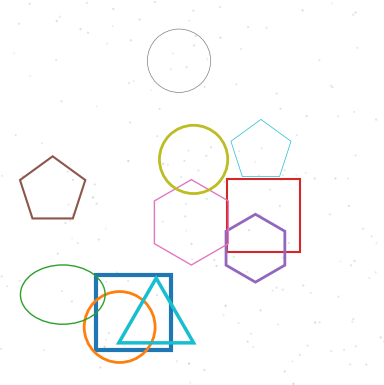[{"shape": "square", "thickness": 3, "radius": 0.49, "center": [0.346, 0.189]}, {"shape": "circle", "thickness": 2, "radius": 0.46, "center": [0.311, 0.151]}, {"shape": "oval", "thickness": 1, "radius": 0.55, "center": [0.163, 0.235]}, {"shape": "square", "thickness": 1.5, "radius": 0.48, "center": [0.685, 0.441]}, {"shape": "hexagon", "thickness": 2, "radius": 0.44, "center": [0.663, 0.355]}, {"shape": "pentagon", "thickness": 1.5, "radius": 0.45, "center": [0.137, 0.505]}, {"shape": "hexagon", "thickness": 1, "radius": 0.55, "center": [0.497, 0.423]}, {"shape": "circle", "thickness": 0.5, "radius": 0.41, "center": [0.465, 0.842]}, {"shape": "circle", "thickness": 2, "radius": 0.44, "center": [0.503, 0.586]}, {"shape": "triangle", "thickness": 2.5, "radius": 0.56, "center": [0.406, 0.166]}, {"shape": "pentagon", "thickness": 0.5, "radius": 0.41, "center": [0.678, 0.608]}]